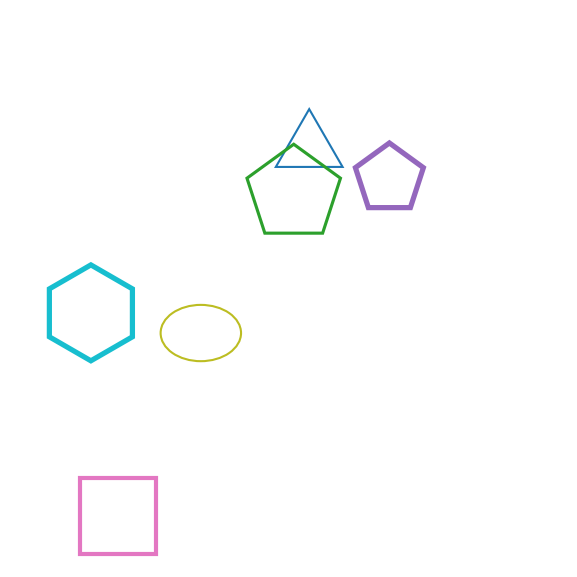[{"shape": "triangle", "thickness": 1, "radius": 0.33, "center": [0.535, 0.743]}, {"shape": "pentagon", "thickness": 1.5, "radius": 0.43, "center": [0.509, 0.664]}, {"shape": "pentagon", "thickness": 2.5, "radius": 0.31, "center": [0.674, 0.69]}, {"shape": "square", "thickness": 2, "radius": 0.33, "center": [0.203, 0.105]}, {"shape": "oval", "thickness": 1, "radius": 0.35, "center": [0.348, 0.422]}, {"shape": "hexagon", "thickness": 2.5, "radius": 0.42, "center": [0.157, 0.457]}]